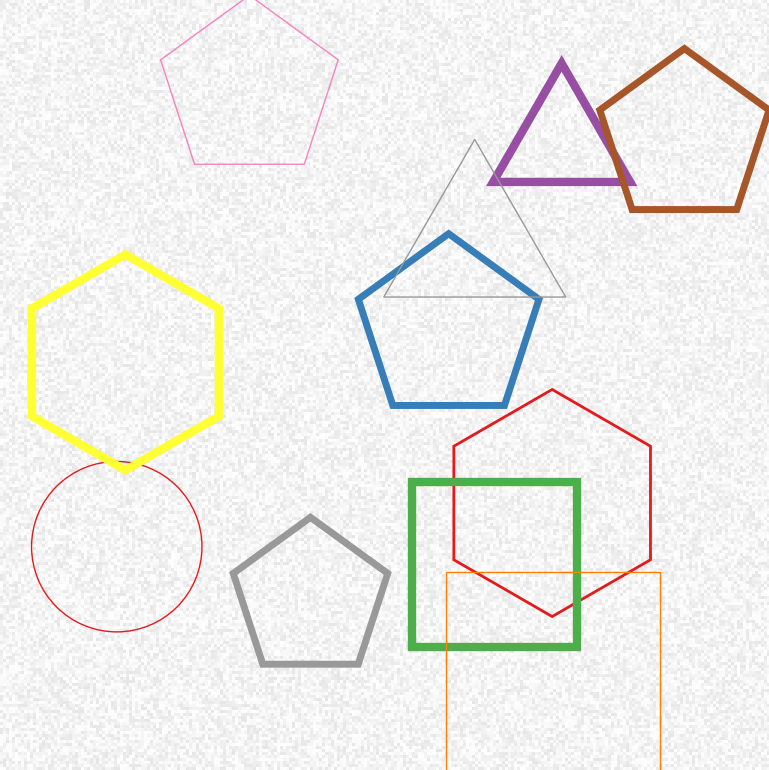[{"shape": "circle", "thickness": 0.5, "radius": 0.55, "center": [0.152, 0.29]}, {"shape": "hexagon", "thickness": 1, "radius": 0.74, "center": [0.717, 0.347]}, {"shape": "pentagon", "thickness": 2.5, "radius": 0.62, "center": [0.583, 0.573]}, {"shape": "square", "thickness": 3, "radius": 0.54, "center": [0.642, 0.267]}, {"shape": "triangle", "thickness": 3, "radius": 0.51, "center": [0.729, 0.815]}, {"shape": "square", "thickness": 0.5, "radius": 0.7, "center": [0.719, 0.118]}, {"shape": "hexagon", "thickness": 3, "radius": 0.7, "center": [0.163, 0.529]}, {"shape": "pentagon", "thickness": 2.5, "radius": 0.58, "center": [0.889, 0.821]}, {"shape": "pentagon", "thickness": 0.5, "radius": 0.61, "center": [0.324, 0.885]}, {"shape": "pentagon", "thickness": 2.5, "radius": 0.53, "center": [0.403, 0.223]}, {"shape": "triangle", "thickness": 0.5, "radius": 0.68, "center": [0.617, 0.682]}]